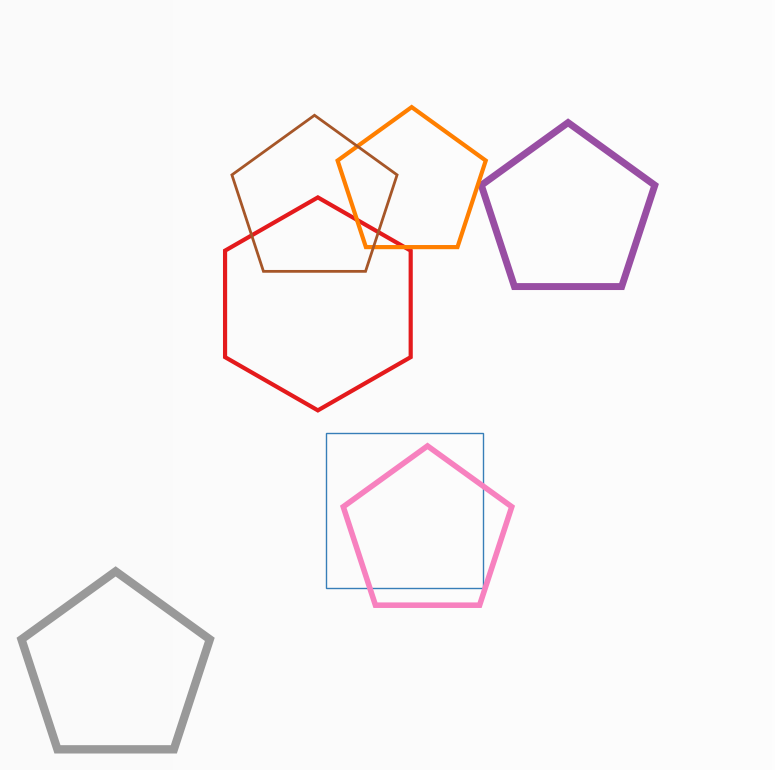[{"shape": "hexagon", "thickness": 1.5, "radius": 0.69, "center": [0.41, 0.605]}, {"shape": "square", "thickness": 0.5, "radius": 0.5, "center": [0.522, 0.337]}, {"shape": "pentagon", "thickness": 2.5, "radius": 0.59, "center": [0.733, 0.723]}, {"shape": "pentagon", "thickness": 1.5, "radius": 0.5, "center": [0.531, 0.76]}, {"shape": "pentagon", "thickness": 1, "radius": 0.56, "center": [0.406, 0.738]}, {"shape": "pentagon", "thickness": 2, "radius": 0.57, "center": [0.552, 0.307]}, {"shape": "pentagon", "thickness": 3, "radius": 0.64, "center": [0.149, 0.13]}]